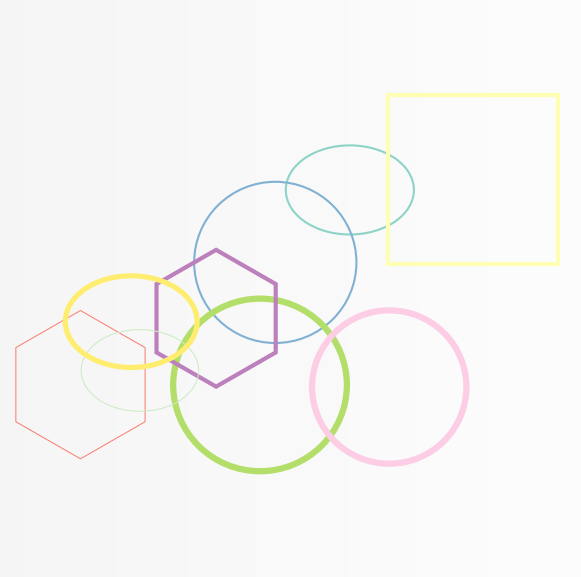[{"shape": "oval", "thickness": 1, "radius": 0.55, "center": [0.602, 0.67]}, {"shape": "square", "thickness": 2, "radius": 0.73, "center": [0.814, 0.688]}, {"shape": "hexagon", "thickness": 0.5, "radius": 0.64, "center": [0.138, 0.333]}, {"shape": "circle", "thickness": 1, "radius": 0.7, "center": [0.474, 0.545]}, {"shape": "circle", "thickness": 3, "radius": 0.75, "center": [0.447, 0.333]}, {"shape": "circle", "thickness": 3, "radius": 0.66, "center": [0.67, 0.329]}, {"shape": "hexagon", "thickness": 2, "radius": 0.59, "center": [0.372, 0.448]}, {"shape": "oval", "thickness": 0.5, "radius": 0.51, "center": [0.241, 0.358]}, {"shape": "oval", "thickness": 2.5, "radius": 0.57, "center": [0.226, 0.442]}]